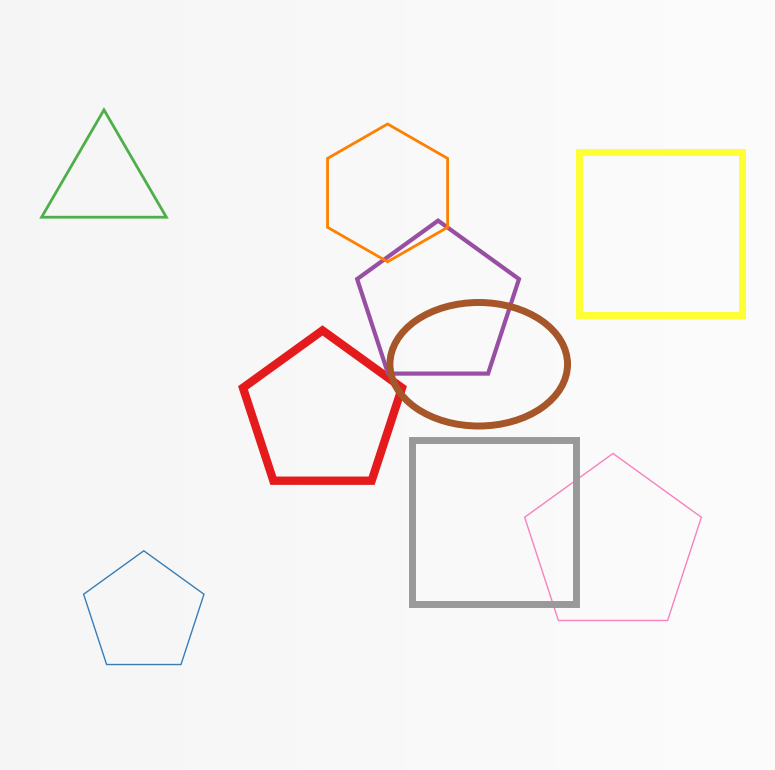[{"shape": "pentagon", "thickness": 3, "radius": 0.54, "center": [0.416, 0.463]}, {"shape": "pentagon", "thickness": 0.5, "radius": 0.41, "center": [0.186, 0.203]}, {"shape": "triangle", "thickness": 1, "radius": 0.46, "center": [0.134, 0.764]}, {"shape": "pentagon", "thickness": 1.5, "radius": 0.55, "center": [0.565, 0.604]}, {"shape": "hexagon", "thickness": 1, "radius": 0.45, "center": [0.5, 0.75]}, {"shape": "square", "thickness": 2.5, "radius": 0.53, "center": [0.852, 0.697]}, {"shape": "oval", "thickness": 2.5, "radius": 0.57, "center": [0.618, 0.527]}, {"shape": "pentagon", "thickness": 0.5, "radius": 0.6, "center": [0.791, 0.291]}, {"shape": "square", "thickness": 2.5, "radius": 0.53, "center": [0.637, 0.322]}]